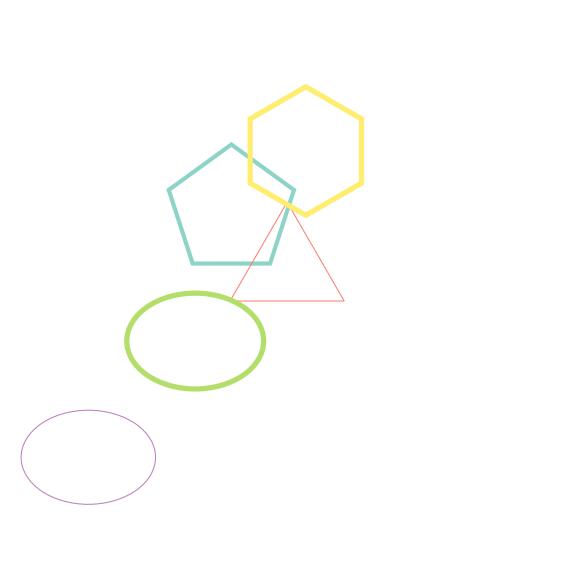[{"shape": "pentagon", "thickness": 2, "radius": 0.57, "center": [0.401, 0.635]}, {"shape": "triangle", "thickness": 0.5, "radius": 0.57, "center": [0.497, 0.535]}, {"shape": "oval", "thickness": 2.5, "radius": 0.59, "center": [0.338, 0.409]}, {"shape": "oval", "thickness": 0.5, "radius": 0.58, "center": [0.153, 0.207]}, {"shape": "hexagon", "thickness": 2.5, "radius": 0.56, "center": [0.53, 0.738]}]